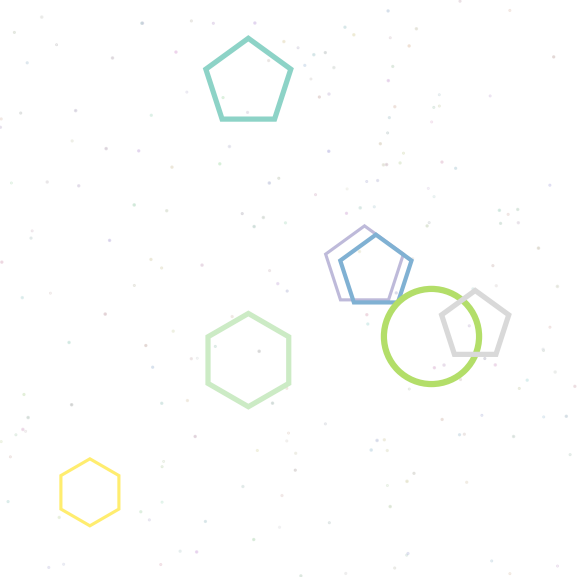[{"shape": "pentagon", "thickness": 2.5, "radius": 0.39, "center": [0.43, 0.855]}, {"shape": "pentagon", "thickness": 1.5, "radius": 0.35, "center": [0.631, 0.537]}, {"shape": "pentagon", "thickness": 2, "radius": 0.32, "center": [0.651, 0.528]}, {"shape": "circle", "thickness": 3, "radius": 0.41, "center": [0.747, 0.416]}, {"shape": "pentagon", "thickness": 2.5, "radius": 0.31, "center": [0.823, 0.435]}, {"shape": "hexagon", "thickness": 2.5, "radius": 0.4, "center": [0.43, 0.376]}, {"shape": "hexagon", "thickness": 1.5, "radius": 0.29, "center": [0.156, 0.147]}]